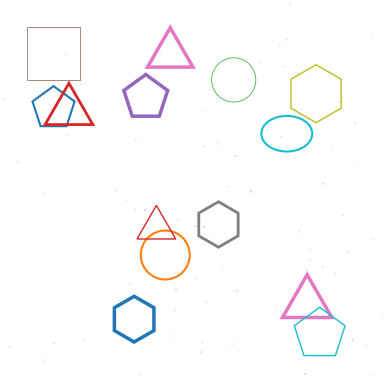[{"shape": "pentagon", "thickness": 1.5, "radius": 0.29, "center": [0.139, 0.719]}, {"shape": "hexagon", "thickness": 2.5, "radius": 0.3, "center": [0.348, 0.171]}, {"shape": "circle", "thickness": 1.5, "radius": 0.32, "center": [0.429, 0.338]}, {"shape": "circle", "thickness": 0.5, "radius": 0.29, "center": [0.607, 0.792]}, {"shape": "triangle", "thickness": 1, "radius": 0.29, "center": [0.406, 0.408]}, {"shape": "triangle", "thickness": 2, "radius": 0.36, "center": [0.179, 0.712]}, {"shape": "pentagon", "thickness": 2.5, "radius": 0.3, "center": [0.379, 0.747]}, {"shape": "square", "thickness": 0.5, "radius": 0.34, "center": [0.139, 0.861]}, {"shape": "triangle", "thickness": 2.5, "radius": 0.37, "center": [0.798, 0.212]}, {"shape": "triangle", "thickness": 2.5, "radius": 0.34, "center": [0.442, 0.86]}, {"shape": "hexagon", "thickness": 2, "radius": 0.3, "center": [0.567, 0.417]}, {"shape": "hexagon", "thickness": 1, "radius": 0.38, "center": [0.821, 0.757]}, {"shape": "oval", "thickness": 1.5, "radius": 0.33, "center": [0.745, 0.653]}, {"shape": "pentagon", "thickness": 1, "radius": 0.35, "center": [0.83, 0.132]}]